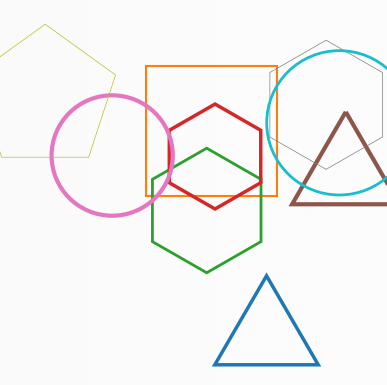[{"shape": "triangle", "thickness": 2.5, "radius": 0.77, "center": [0.688, 0.13]}, {"shape": "square", "thickness": 1.5, "radius": 0.85, "center": [0.547, 0.659]}, {"shape": "hexagon", "thickness": 2, "radius": 0.81, "center": [0.533, 0.453]}, {"shape": "hexagon", "thickness": 2.5, "radius": 0.68, "center": [0.555, 0.593]}, {"shape": "triangle", "thickness": 3, "radius": 0.8, "center": [0.892, 0.549]}, {"shape": "circle", "thickness": 3, "radius": 0.78, "center": [0.289, 0.596]}, {"shape": "hexagon", "thickness": 0.5, "radius": 0.84, "center": [0.842, 0.728]}, {"shape": "pentagon", "thickness": 0.5, "radius": 0.95, "center": [0.117, 0.746]}, {"shape": "circle", "thickness": 2, "radius": 0.94, "center": [0.876, 0.681]}]